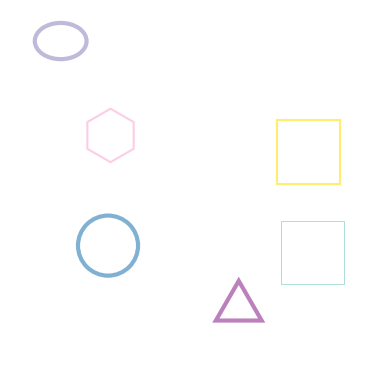[{"shape": "square", "thickness": 0.5, "radius": 0.41, "center": [0.812, 0.344]}, {"shape": "oval", "thickness": 3, "radius": 0.34, "center": [0.158, 0.893]}, {"shape": "circle", "thickness": 3, "radius": 0.39, "center": [0.281, 0.362]}, {"shape": "hexagon", "thickness": 1.5, "radius": 0.35, "center": [0.287, 0.648]}, {"shape": "triangle", "thickness": 3, "radius": 0.34, "center": [0.62, 0.202]}, {"shape": "square", "thickness": 1.5, "radius": 0.41, "center": [0.802, 0.605]}]